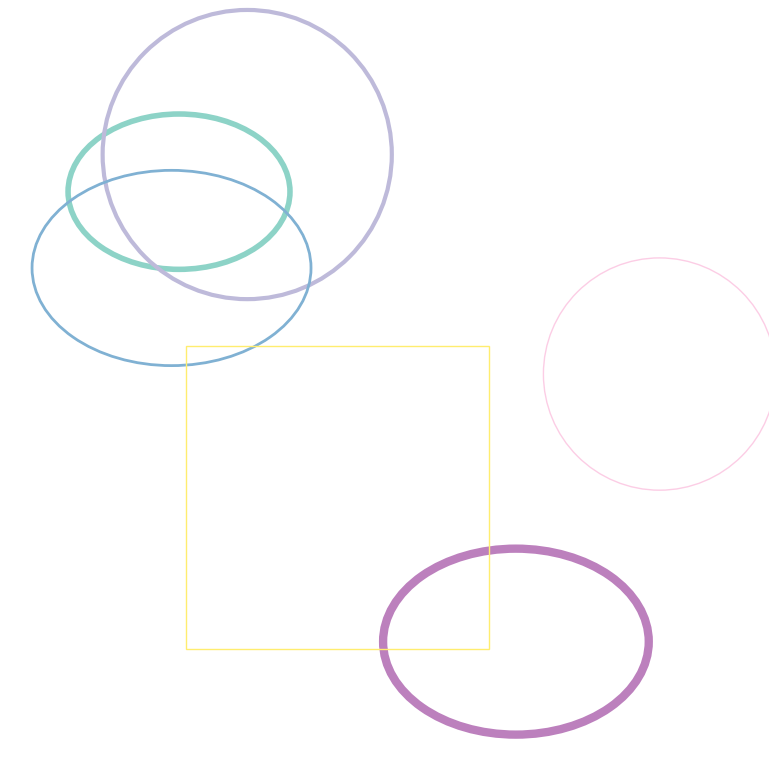[{"shape": "oval", "thickness": 2, "radius": 0.72, "center": [0.232, 0.751]}, {"shape": "circle", "thickness": 1.5, "radius": 0.94, "center": [0.321, 0.799]}, {"shape": "oval", "thickness": 1, "radius": 0.91, "center": [0.223, 0.652]}, {"shape": "circle", "thickness": 0.5, "radius": 0.75, "center": [0.857, 0.514]}, {"shape": "oval", "thickness": 3, "radius": 0.86, "center": [0.67, 0.167]}, {"shape": "square", "thickness": 0.5, "radius": 0.98, "center": [0.438, 0.354]}]